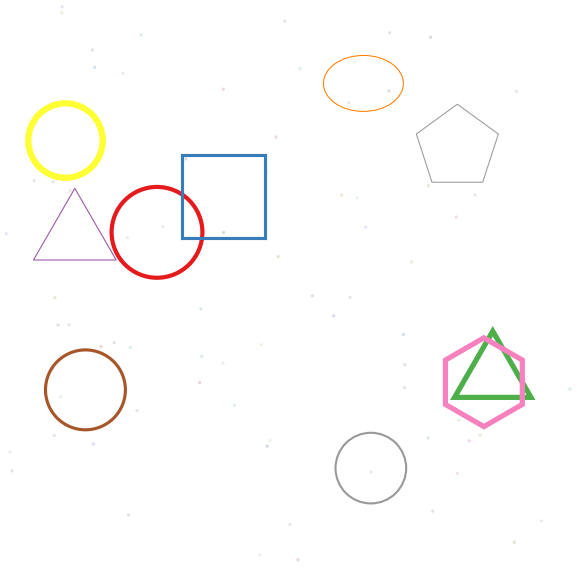[{"shape": "circle", "thickness": 2, "radius": 0.39, "center": [0.272, 0.597]}, {"shape": "square", "thickness": 1.5, "radius": 0.36, "center": [0.387, 0.659]}, {"shape": "triangle", "thickness": 2.5, "radius": 0.38, "center": [0.853, 0.349]}, {"shape": "triangle", "thickness": 0.5, "radius": 0.41, "center": [0.13, 0.59]}, {"shape": "oval", "thickness": 0.5, "radius": 0.35, "center": [0.629, 0.855]}, {"shape": "circle", "thickness": 3, "radius": 0.32, "center": [0.113, 0.756]}, {"shape": "circle", "thickness": 1.5, "radius": 0.35, "center": [0.148, 0.324]}, {"shape": "hexagon", "thickness": 2.5, "radius": 0.38, "center": [0.838, 0.337]}, {"shape": "circle", "thickness": 1, "radius": 0.31, "center": [0.642, 0.189]}, {"shape": "pentagon", "thickness": 0.5, "radius": 0.37, "center": [0.792, 0.744]}]